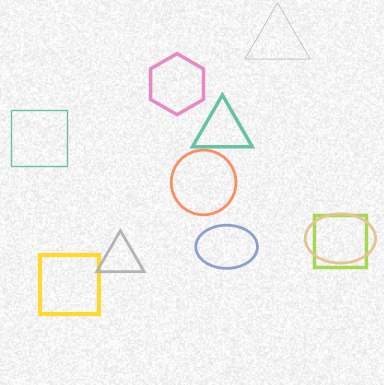[{"shape": "square", "thickness": 1, "radius": 0.36, "center": [0.102, 0.642]}, {"shape": "triangle", "thickness": 2.5, "radius": 0.45, "center": [0.578, 0.664]}, {"shape": "circle", "thickness": 2, "radius": 0.42, "center": [0.529, 0.526]}, {"shape": "oval", "thickness": 2, "radius": 0.4, "center": [0.589, 0.359]}, {"shape": "hexagon", "thickness": 2.5, "radius": 0.4, "center": [0.46, 0.781]}, {"shape": "square", "thickness": 2.5, "radius": 0.34, "center": [0.884, 0.374]}, {"shape": "square", "thickness": 3, "radius": 0.38, "center": [0.182, 0.262]}, {"shape": "oval", "thickness": 2, "radius": 0.46, "center": [0.884, 0.381]}, {"shape": "triangle", "thickness": 2, "radius": 0.36, "center": [0.313, 0.33]}, {"shape": "triangle", "thickness": 0.5, "radius": 0.49, "center": [0.721, 0.895]}]